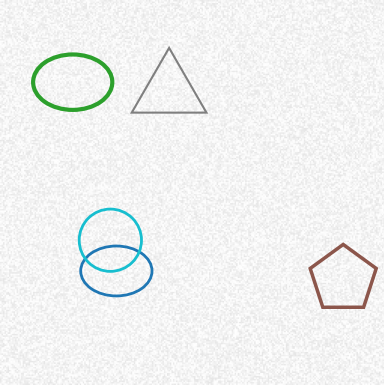[{"shape": "oval", "thickness": 2, "radius": 0.46, "center": [0.302, 0.296]}, {"shape": "oval", "thickness": 3, "radius": 0.51, "center": [0.189, 0.787]}, {"shape": "pentagon", "thickness": 2.5, "radius": 0.45, "center": [0.891, 0.275]}, {"shape": "triangle", "thickness": 1.5, "radius": 0.56, "center": [0.439, 0.763]}, {"shape": "circle", "thickness": 2, "radius": 0.4, "center": [0.287, 0.376]}]